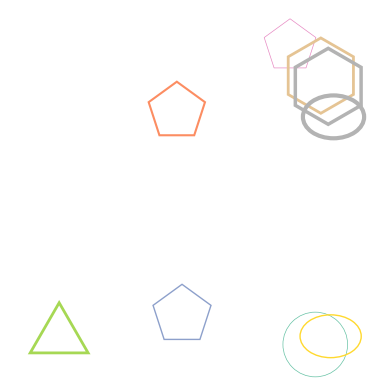[{"shape": "circle", "thickness": 0.5, "radius": 0.42, "center": [0.819, 0.105]}, {"shape": "pentagon", "thickness": 1.5, "radius": 0.38, "center": [0.459, 0.711]}, {"shape": "pentagon", "thickness": 1, "radius": 0.4, "center": [0.473, 0.182]}, {"shape": "pentagon", "thickness": 0.5, "radius": 0.35, "center": [0.753, 0.881]}, {"shape": "triangle", "thickness": 2, "radius": 0.43, "center": [0.154, 0.127]}, {"shape": "oval", "thickness": 1, "radius": 0.4, "center": [0.859, 0.127]}, {"shape": "hexagon", "thickness": 2, "radius": 0.49, "center": [0.833, 0.804]}, {"shape": "hexagon", "thickness": 2.5, "radius": 0.49, "center": [0.852, 0.776]}, {"shape": "oval", "thickness": 3, "radius": 0.4, "center": [0.866, 0.696]}]